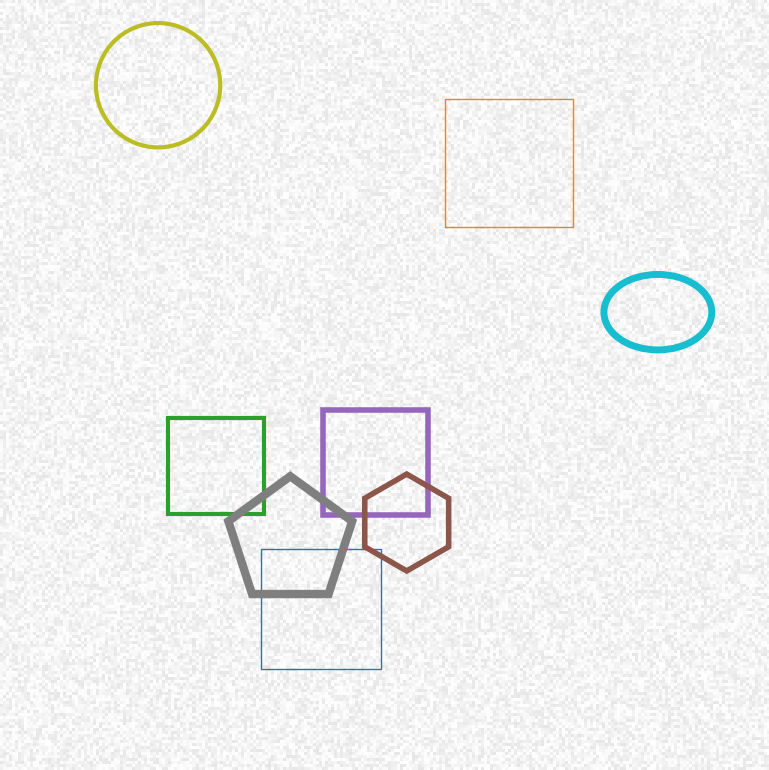[{"shape": "square", "thickness": 0.5, "radius": 0.39, "center": [0.416, 0.209]}, {"shape": "square", "thickness": 0.5, "radius": 0.42, "center": [0.662, 0.788]}, {"shape": "square", "thickness": 1.5, "radius": 0.31, "center": [0.281, 0.395]}, {"shape": "square", "thickness": 2, "radius": 0.34, "center": [0.488, 0.399]}, {"shape": "hexagon", "thickness": 2, "radius": 0.31, "center": [0.528, 0.321]}, {"shape": "pentagon", "thickness": 3, "radius": 0.42, "center": [0.377, 0.297]}, {"shape": "circle", "thickness": 1.5, "radius": 0.4, "center": [0.205, 0.889]}, {"shape": "oval", "thickness": 2.5, "radius": 0.35, "center": [0.854, 0.595]}]